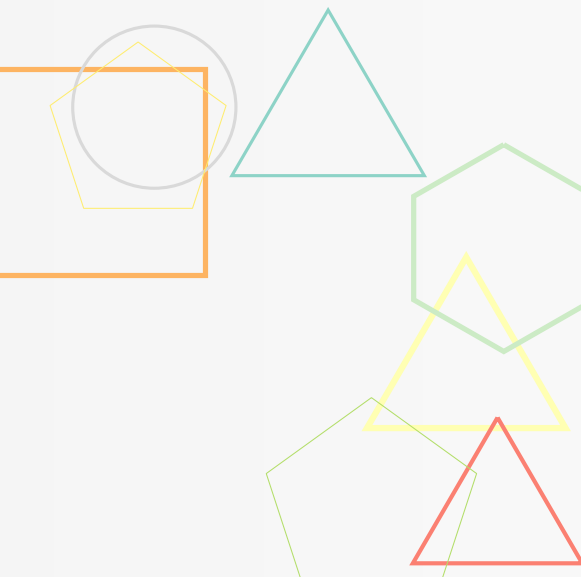[{"shape": "triangle", "thickness": 1.5, "radius": 0.96, "center": [0.565, 0.791]}, {"shape": "triangle", "thickness": 3, "radius": 0.99, "center": [0.802, 0.357]}, {"shape": "triangle", "thickness": 2, "radius": 0.84, "center": [0.856, 0.108]}, {"shape": "square", "thickness": 2.5, "radius": 0.89, "center": [0.175, 0.702]}, {"shape": "pentagon", "thickness": 0.5, "radius": 0.95, "center": [0.639, 0.12]}, {"shape": "circle", "thickness": 1.5, "radius": 0.7, "center": [0.266, 0.814]}, {"shape": "hexagon", "thickness": 2.5, "radius": 0.9, "center": [0.867, 0.57]}, {"shape": "pentagon", "thickness": 0.5, "radius": 0.8, "center": [0.238, 0.767]}]